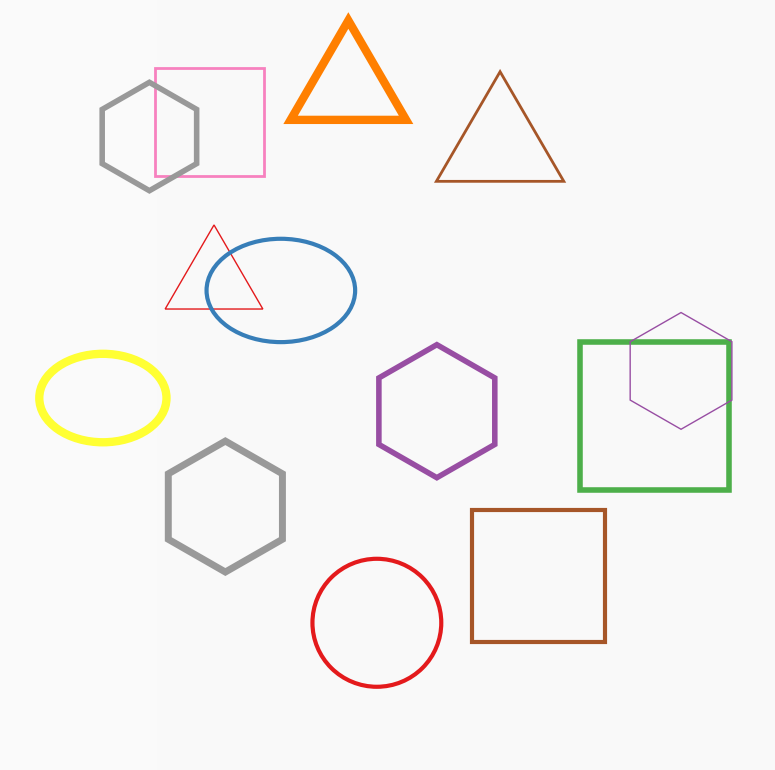[{"shape": "circle", "thickness": 1.5, "radius": 0.42, "center": [0.486, 0.191]}, {"shape": "triangle", "thickness": 0.5, "radius": 0.36, "center": [0.276, 0.635]}, {"shape": "oval", "thickness": 1.5, "radius": 0.48, "center": [0.362, 0.623]}, {"shape": "square", "thickness": 2, "radius": 0.48, "center": [0.844, 0.459]}, {"shape": "hexagon", "thickness": 0.5, "radius": 0.38, "center": [0.879, 0.518]}, {"shape": "hexagon", "thickness": 2, "radius": 0.43, "center": [0.564, 0.466]}, {"shape": "triangle", "thickness": 3, "radius": 0.43, "center": [0.449, 0.887]}, {"shape": "oval", "thickness": 3, "radius": 0.41, "center": [0.133, 0.483]}, {"shape": "triangle", "thickness": 1, "radius": 0.47, "center": [0.645, 0.812]}, {"shape": "square", "thickness": 1.5, "radius": 0.43, "center": [0.695, 0.252]}, {"shape": "square", "thickness": 1, "radius": 0.35, "center": [0.271, 0.841]}, {"shape": "hexagon", "thickness": 2.5, "radius": 0.43, "center": [0.291, 0.342]}, {"shape": "hexagon", "thickness": 2, "radius": 0.35, "center": [0.193, 0.823]}]